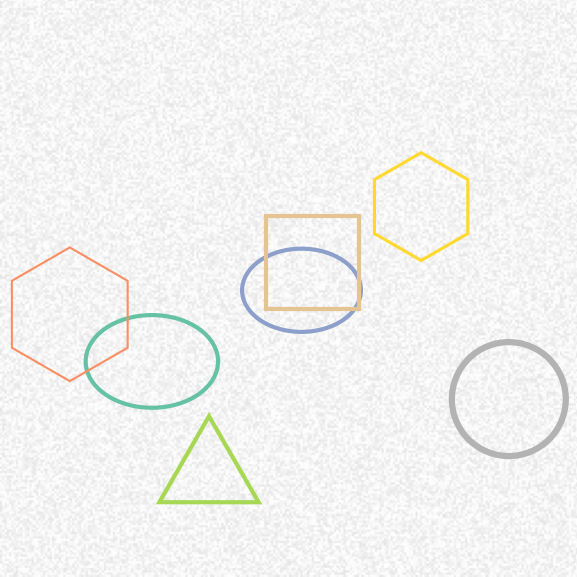[{"shape": "oval", "thickness": 2, "radius": 0.57, "center": [0.263, 0.373]}, {"shape": "hexagon", "thickness": 1, "radius": 0.58, "center": [0.121, 0.455]}, {"shape": "oval", "thickness": 2, "radius": 0.51, "center": [0.522, 0.496]}, {"shape": "triangle", "thickness": 2, "radius": 0.5, "center": [0.362, 0.179]}, {"shape": "hexagon", "thickness": 1.5, "radius": 0.47, "center": [0.729, 0.641]}, {"shape": "square", "thickness": 2, "radius": 0.4, "center": [0.542, 0.544]}, {"shape": "circle", "thickness": 3, "radius": 0.49, "center": [0.881, 0.308]}]